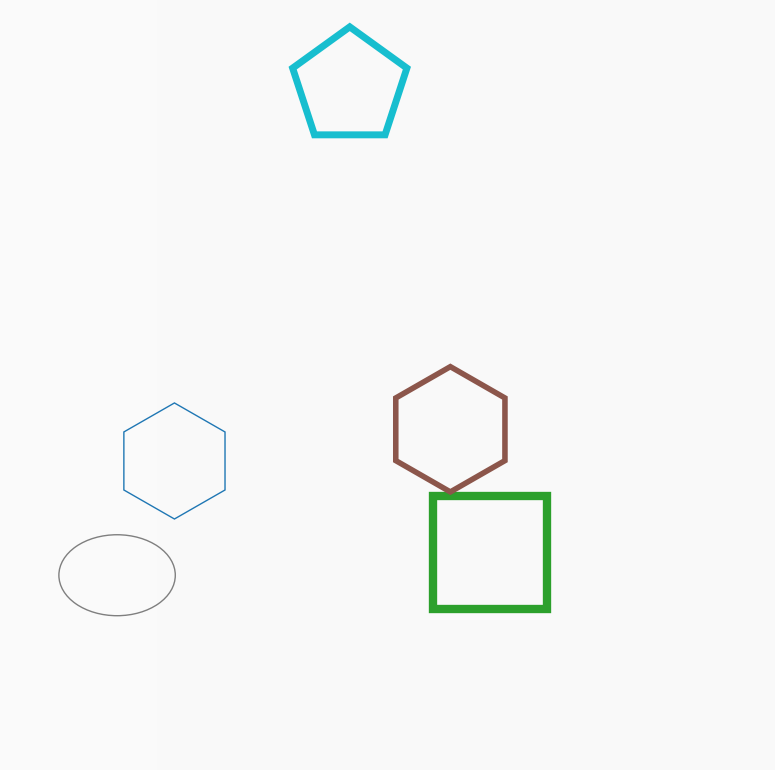[{"shape": "hexagon", "thickness": 0.5, "radius": 0.38, "center": [0.225, 0.401]}, {"shape": "square", "thickness": 3, "radius": 0.37, "center": [0.633, 0.283]}, {"shape": "hexagon", "thickness": 2, "radius": 0.41, "center": [0.581, 0.442]}, {"shape": "oval", "thickness": 0.5, "radius": 0.38, "center": [0.151, 0.253]}, {"shape": "pentagon", "thickness": 2.5, "radius": 0.39, "center": [0.451, 0.888]}]